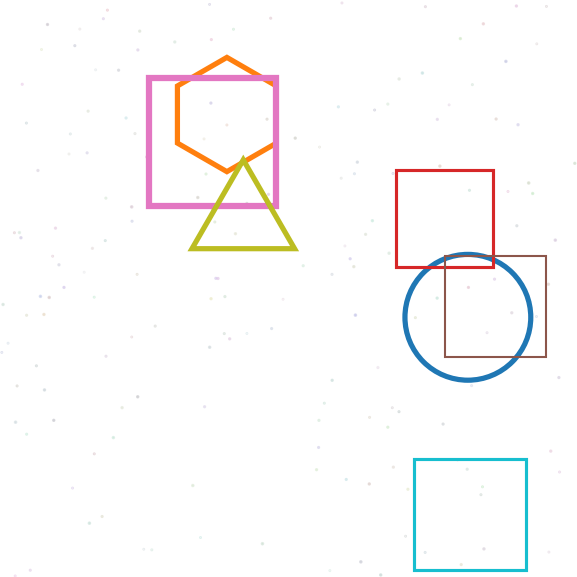[{"shape": "circle", "thickness": 2.5, "radius": 0.54, "center": [0.81, 0.45]}, {"shape": "hexagon", "thickness": 2.5, "radius": 0.49, "center": [0.393, 0.801]}, {"shape": "square", "thickness": 1.5, "radius": 0.42, "center": [0.769, 0.621]}, {"shape": "square", "thickness": 1, "radius": 0.44, "center": [0.858, 0.468]}, {"shape": "square", "thickness": 3, "radius": 0.55, "center": [0.368, 0.754]}, {"shape": "triangle", "thickness": 2.5, "radius": 0.51, "center": [0.421, 0.62]}, {"shape": "square", "thickness": 1.5, "radius": 0.48, "center": [0.814, 0.108]}]